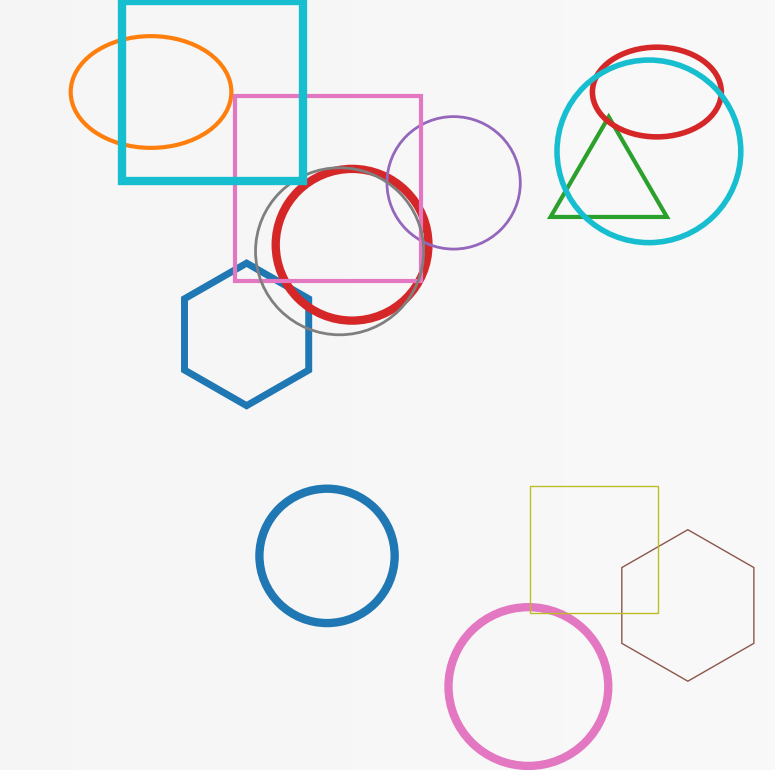[{"shape": "hexagon", "thickness": 2.5, "radius": 0.46, "center": [0.318, 0.566]}, {"shape": "circle", "thickness": 3, "radius": 0.44, "center": [0.422, 0.278]}, {"shape": "oval", "thickness": 1.5, "radius": 0.52, "center": [0.195, 0.881]}, {"shape": "triangle", "thickness": 1.5, "radius": 0.43, "center": [0.785, 0.762]}, {"shape": "circle", "thickness": 3, "radius": 0.49, "center": [0.454, 0.682]}, {"shape": "oval", "thickness": 2, "radius": 0.42, "center": [0.848, 0.88]}, {"shape": "circle", "thickness": 1, "radius": 0.43, "center": [0.585, 0.763]}, {"shape": "hexagon", "thickness": 0.5, "radius": 0.49, "center": [0.888, 0.214]}, {"shape": "circle", "thickness": 3, "radius": 0.52, "center": [0.682, 0.108]}, {"shape": "square", "thickness": 1.5, "radius": 0.6, "center": [0.423, 0.755]}, {"shape": "circle", "thickness": 1, "radius": 0.54, "center": [0.438, 0.674]}, {"shape": "square", "thickness": 0.5, "radius": 0.41, "center": [0.766, 0.286]}, {"shape": "circle", "thickness": 2, "radius": 0.59, "center": [0.837, 0.803]}, {"shape": "square", "thickness": 3, "radius": 0.59, "center": [0.275, 0.882]}]